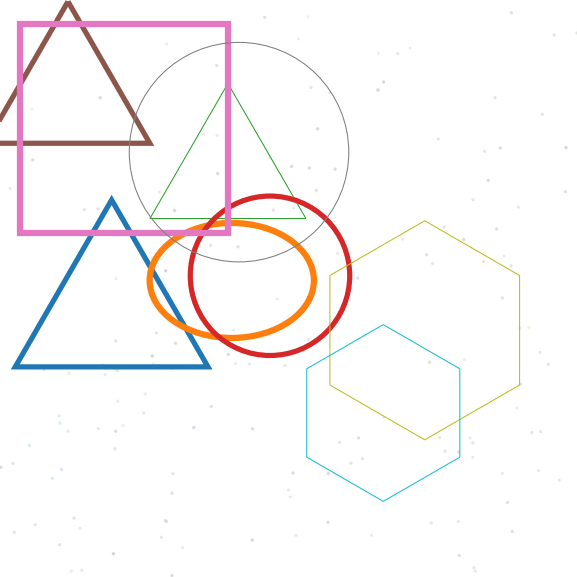[{"shape": "triangle", "thickness": 2.5, "radius": 0.96, "center": [0.193, 0.46]}, {"shape": "oval", "thickness": 3, "radius": 0.71, "center": [0.401, 0.513]}, {"shape": "triangle", "thickness": 0.5, "radius": 0.78, "center": [0.395, 0.699]}, {"shape": "circle", "thickness": 2.5, "radius": 0.69, "center": [0.468, 0.522]}, {"shape": "triangle", "thickness": 2.5, "radius": 0.82, "center": [0.118, 0.833]}, {"shape": "square", "thickness": 3, "radius": 0.9, "center": [0.215, 0.776]}, {"shape": "circle", "thickness": 0.5, "radius": 0.95, "center": [0.414, 0.736]}, {"shape": "hexagon", "thickness": 0.5, "radius": 0.95, "center": [0.735, 0.427]}, {"shape": "hexagon", "thickness": 0.5, "radius": 0.77, "center": [0.664, 0.284]}]